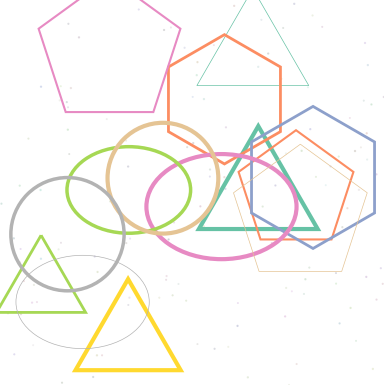[{"shape": "triangle", "thickness": 0.5, "radius": 0.84, "center": [0.657, 0.862]}, {"shape": "triangle", "thickness": 3, "radius": 0.89, "center": [0.671, 0.494]}, {"shape": "pentagon", "thickness": 1.5, "radius": 0.78, "center": [0.769, 0.505]}, {"shape": "hexagon", "thickness": 2, "radius": 0.84, "center": [0.583, 0.742]}, {"shape": "hexagon", "thickness": 2, "radius": 0.92, "center": [0.813, 0.539]}, {"shape": "pentagon", "thickness": 1.5, "radius": 0.97, "center": [0.284, 0.866]}, {"shape": "oval", "thickness": 3, "radius": 0.97, "center": [0.575, 0.463]}, {"shape": "oval", "thickness": 2.5, "radius": 0.8, "center": [0.335, 0.507]}, {"shape": "triangle", "thickness": 2, "radius": 0.67, "center": [0.107, 0.255]}, {"shape": "triangle", "thickness": 3, "radius": 0.79, "center": [0.333, 0.117]}, {"shape": "pentagon", "thickness": 0.5, "radius": 0.91, "center": [0.78, 0.443]}, {"shape": "circle", "thickness": 3, "radius": 0.72, "center": [0.423, 0.537]}, {"shape": "circle", "thickness": 2.5, "radius": 0.74, "center": [0.175, 0.392]}, {"shape": "oval", "thickness": 0.5, "radius": 0.87, "center": [0.215, 0.216]}]